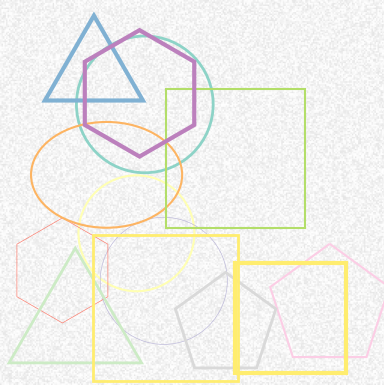[{"shape": "circle", "thickness": 2, "radius": 0.89, "center": [0.376, 0.729]}, {"shape": "circle", "thickness": 1.5, "radius": 0.75, "center": [0.354, 0.394]}, {"shape": "circle", "thickness": 0.5, "radius": 0.83, "center": [0.425, 0.271]}, {"shape": "hexagon", "thickness": 0.5, "radius": 0.68, "center": [0.162, 0.298]}, {"shape": "triangle", "thickness": 3, "radius": 0.73, "center": [0.244, 0.812]}, {"shape": "oval", "thickness": 1.5, "radius": 0.98, "center": [0.277, 0.546]}, {"shape": "square", "thickness": 1.5, "radius": 0.91, "center": [0.612, 0.588]}, {"shape": "pentagon", "thickness": 1.5, "radius": 0.81, "center": [0.856, 0.204]}, {"shape": "pentagon", "thickness": 2, "radius": 0.69, "center": [0.586, 0.155]}, {"shape": "hexagon", "thickness": 3, "radius": 0.82, "center": [0.362, 0.758]}, {"shape": "triangle", "thickness": 2, "radius": 0.99, "center": [0.196, 0.157]}, {"shape": "square", "thickness": 3, "radius": 0.72, "center": [0.755, 0.173]}, {"shape": "square", "thickness": 2, "radius": 0.95, "center": [0.43, 0.2]}]